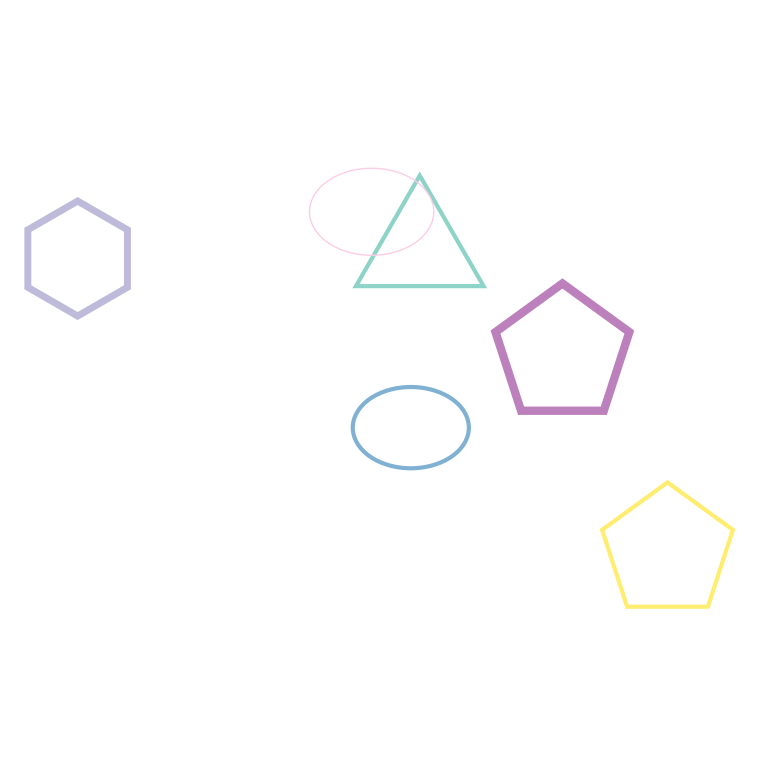[{"shape": "triangle", "thickness": 1.5, "radius": 0.48, "center": [0.545, 0.676]}, {"shape": "hexagon", "thickness": 2.5, "radius": 0.37, "center": [0.101, 0.664]}, {"shape": "oval", "thickness": 1.5, "radius": 0.38, "center": [0.534, 0.445]}, {"shape": "oval", "thickness": 0.5, "radius": 0.4, "center": [0.483, 0.725]}, {"shape": "pentagon", "thickness": 3, "radius": 0.46, "center": [0.73, 0.54]}, {"shape": "pentagon", "thickness": 1.5, "radius": 0.45, "center": [0.867, 0.284]}]